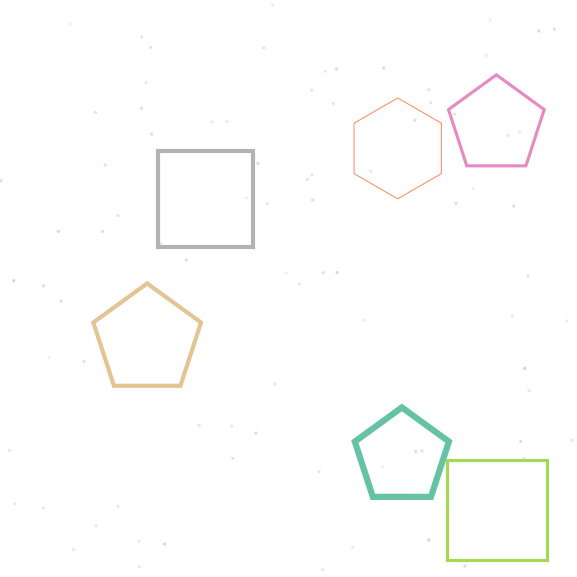[{"shape": "pentagon", "thickness": 3, "radius": 0.43, "center": [0.696, 0.208]}, {"shape": "hexagon", "thickness": 0.5, "radius": 0.44, "center": [0.689, 0.742]}, {"shape": "pentagon", "thickness": 1.5, "radius": 0.44, "center": [0.859, 0.782]}, {"shape": "square", "thickness": 1.5, "radius": 0.43, "center": [0.861, 0.116]}, {"shape": "pentagon", "thickness": 2, "radius": 0.49, "center": [0.255, 0.41]}, {"shape": "square", "thickness": 2, "radius": 0.41, "center": [0.356, 0.655]}]